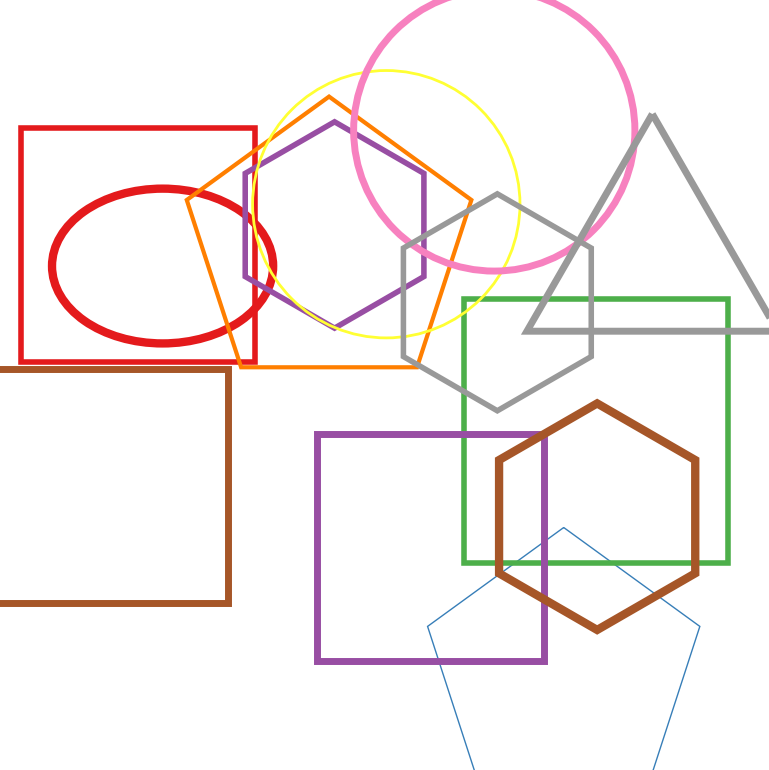[{"shape": "oval", "thickness": 3, "radius": 0.72, "center": [0.211, 0.655]}, {"shape": "square", "thickness": 2, "radius": 0.76, "center": [0.18, 0.681]}, {"shape": "pentagon", "thickness": 0.5, "radius": 0.93, "center": [0.732, 0.129]}, {"shape": "square", "thickness": 2, "radius": 0.86, "center": [0.774, 0.44]}, {"shape": "hexagon", "thickness": 2, "radius": 0.67, "center": [0.434, 0.708]}, {"shape": "square", "thickness": 2.5, "radius": 0.74, "center": [0.559, 0.289]}, {"shape": "pentagon", "thickness": 1.5, "radius": 0.97, "center": [0.427, 0.68]}, {"shape": "circle", "thickness": 1, "radius": 0.87, "center": [0.502, 0.735]}, {"shape": "hexagon", "thickness": 3, "radius": 0.74, "center": [0.776, 0.329]}, {"shape": "square", "thickness": 2.5, "radius": 0.76, "center": [0.144, 0.369]}, {"shape": "circle", "thickness": 2.5, "radius": 0.91, "center": [0.642, 0.831]}, {"shape": "hexagon", "thickness": 2, "radius": 0.7, "center": [0.646, 0.607]}, {"shape": "triangle", "thickness": 2.5, "radius": 0.94, "center": [0.847, 0.664]}]